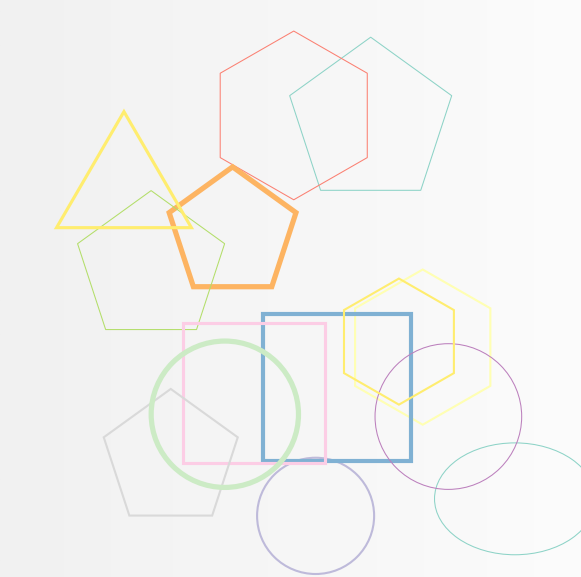[{"shape": "pentagon", "thickness": 0.5, "radius": 0.73, "center": [0.638, 0.788]}, {"shape": "oval", "thickness": 0.5, "radius": 0.69, "center": [0.886, 0.135]}, {"shape": "hexagon", "thickness": 1, "radius": 0.67, "center": [0.727, 0.398]}, {"shape": "circle", "thickness": 1, "radius": 0.5, "center": [0.543, 0.106]}, {"shape": "hexagon", "thickness": 0.5, "radius": 0.73, "center": [0.505, 0.799]}, {"shape": "square", "thickness": 2, "radius": 0.64, "center": [0.58, 0.328]}, {"shape": "pentagon", "thickness": 2.5, "radius": 0.57, "center": [0.4, 0.595]}, {"shape": "pentagon", "thickness": 0.5, "radius": 0.67, "center": [0.26, 0.536]}, {"shape": "square", "thickness": 1.5, "radius": 0.61, "center": [0.437, 0.319]}, {"shape": "pentagon", "thickness": 1, "radius": 0.61, "center": [0.294, 0.204]}, {"shape": "circle", "thickness": 0.5, "radius": 0.63, "center": [0.771, 0.278]}, {"shape": "circle", "thickness": 2.5, "radius": 0.63, "center": [0.387, 0.282]}, {"shape": "triangle", "thickness": 1.5, "radius": 0.67, "center": [0.213, 0.672]}, {"shape": "hexagon", "thickness": 1, "radius": 0.55, "center": [0.686, 0.408]}]